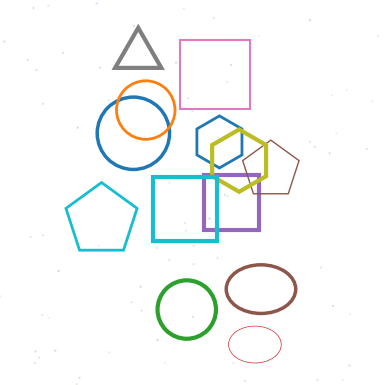[{"shape": "hexagon", "thickness": 2, "radius": 0.34, "center": [0.57, 0.631]}, {"shape": "circle", "thickness": 2.5, "radius": 0.47, "center": [0.346, 0.654]}, {"shape": "circle", "thickness": 2, "radius": 0.38, "center": [0.379, 0.714]}, {"shape": "circle", "thickness": 3, "radius": 0.38, "center": [0.485, 0.196]}, {"shape": "oval", "thickness": 0.5, "radius": 0.34, "center": [0.662, 0.105]}, {"shape": "square", "thickness": 3, "radius": 0.36, "center": [0.601, 0.474]}, {"shape": "oval", "thickness": 2.5, "radius": 0.45, "center": [0.678, 0.249]}, {"shape": "pentagon", "thickness": 1, "radius": 0.38, "center": [0.704, 0.559]}, {"shape": "square", "thickness": 1.5, "radius": 0.45, "center": [0.558, 0.807]}, {"shape": "triangle", "thickness": 3, "radius": 0.35, "center": [0.359, 0.858]}, {"shape": "hexagon", "thickness": 3, "radius": 0.4, "center": [0.621, 0.583]}, {"shape": "square", "thickness": 3, "radius": 0.41, "center": [0.48, 0.457]}, {"shape": "pentagon", "thickness": 2, "radius": 0.49, "center": [0.264, 0.429]}]